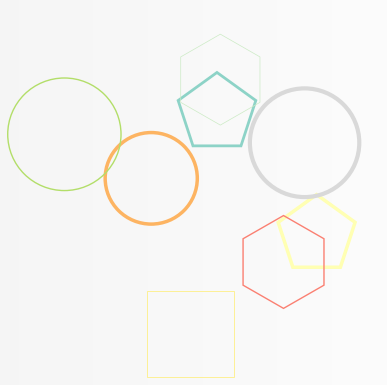[{"shape": "pentagon", "thickness": 2, "radius": 0.53, "center": [0.56, 0.706]}, {"shape": "pentagon", "thickness": 2.5, "radius": 0.52, "center": [0.817, 0.39]}, {"shape": "hexagon", "thickness": 1, "radius": 0.6, "center": [0.732, 0.32]}, {"shape": "circle", "thickness": 2.5, "radius": 0.59, "center": [0.39, 0.537]}, {"shape": "circle", "thickness": 1, "radius": 0.73, "center": [0.166, 0.651]}, {"shape": "circle", "thickness": 3, "radius": 0.71, "center": [0.786, 0.629]}, {"shape": "hexagon", "thickness": 0.5, "radius": 0.59, "center": [0.569, 0.793]}, {"shape": "square", "thickness": 0.5, "radius": 0.56, "center": [0.492, 0.132]}]